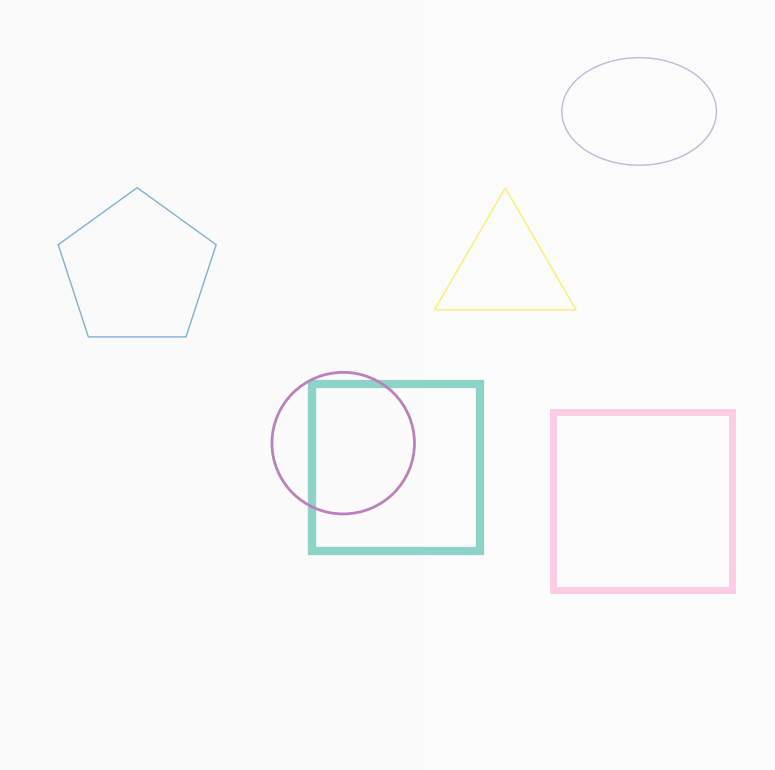[{"shape": "square", "thickness": 3, "radius": 0.54, "center": [0.511, 0.393]}, {"shape": "oval", "thickness": 0.5, "radius": 0.5, "center": [0.825, 0.855]}, {"shape": "pentagon", "thickness": 0.5, "radius": 0.54, "center": [0.177, 0.649]}, {"shape": "square", "thickness": 2.5, "radius": 0.58, "center": [0.829, 0.349]}, {"shape": "circle", "thickness": 1, "radius": 0.46, "center": [0.443, 0.424]}, {"shape": "triangle", "thickness": 0.5, "radius": 0.53, "center": [0.652, 0.65]}]